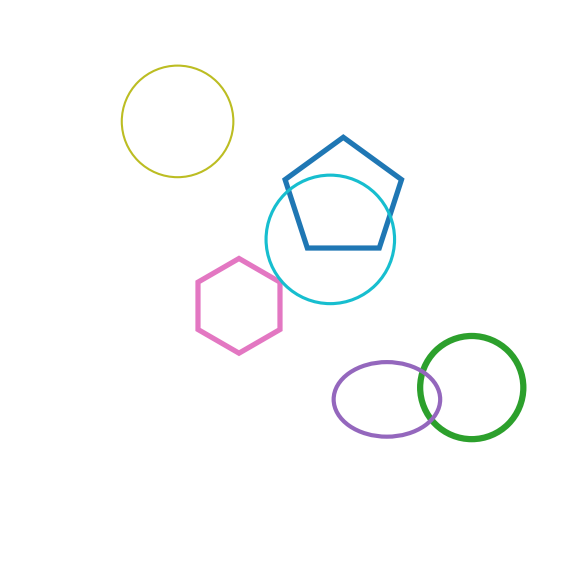[{"shape": "pentagon", "thickness": 2.5, "radius": 0.53, "center": [0.594, 0.655]}, {"shape": "circle", "thickness": 3, "radius": 0.45, "center": [0.817, 0.328]}, {"shape": "oval", "thickness": 2, "radius": 0.46, "center": [0.67, 0.308]}, {"shape": "hexagon", "thickness": 2.5, "radius": 0.41, "center": [0.414, 0.47]}, {"shape": "circle", "thickness": 1, "radius": 0.48, "center": [0.307, 0.789]}, {"shape": "circle", "thickness": 1.5, "radius": 0.56, "center": [0.572, 0.585]}]